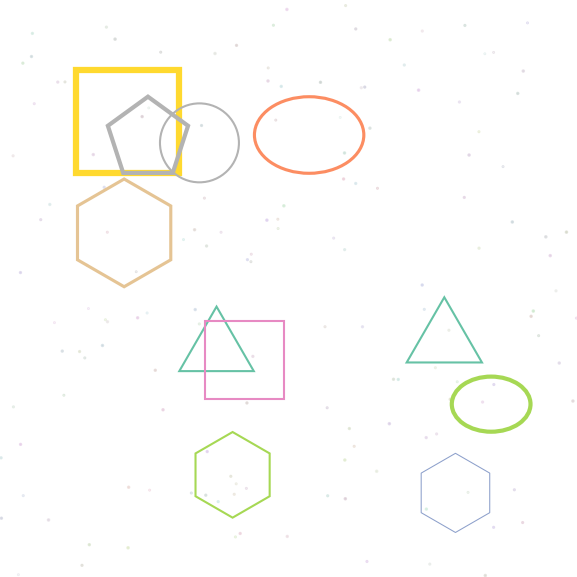[{"shape": "triangle", "thickness": 1, "radius": 0.37, "center": [0.375, 0.394]}, {"shape": "triangle", "thickness": 1, "radius": 0.38, "center": [0.769, 0.409]}, {"shape": "oval", "thickness": 1.5, "radius": 0.47, "center": [0.535, 0.765]}, {"shape": "hexagon", "thickness": 0.5, "radius": 0.34, "center": [0.789, 0.146]}, {"shape": "square", "thickness": 1, "radius": 0.34, "center": [0.424, 0.376]}, {"shape": "oval", "thickness": 2, "radius": 0.34, "center": [0.85, 0.299]}, {"shape": "hexagon", "thickness": 1, "radius": 0.37, "center": [0.403, 0.177]}, {"shape": "square", "thickness": 3, "radius": 0.45, "center": [0.22, 0.789]}, {"shape": "hexagon", "thickness": 1.5, "radius": 0.47, "center": [0.215, 0.596]}, {"shape": "pentagon", "thickness": 2, "radius": 0.36, "center": [0.256, 0.759]}, {"shape": "circle", "thickness": 1, "radius": 0.34, "center": [0.345, 0.752]}]